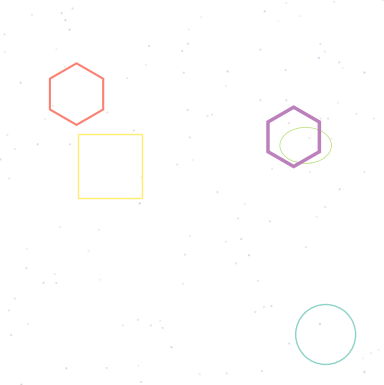[{"shape": "circle", "thickness": 1, "radius": 0.39, "center": [0.846, 0.131]}, {"shape": "hexagon", "thickness": 1.5, "radius": 0.4, "center": [0.199, 0.756]}, {"shape": "oval", "thickness": 0.5, "radius": 0.33, "center": [0.794, 0.622]}, {"shape": "hexagon", "thickness": 2.5, "radius": 0.39, "center": [0.763, 0.645]}, {"shape": "square", "thickness": 1, "radius": 0.42, "center": [0.286, 0.569]}]